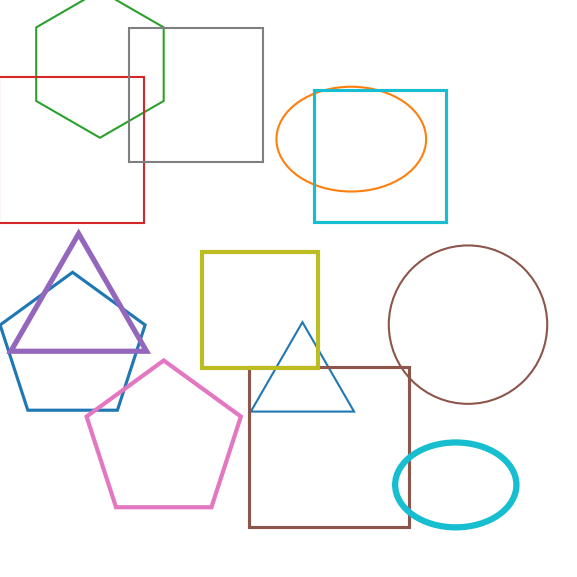[{"shape": "triangle", "thickness": 1, "radius": 0.52, "center": [0.524, 0.338]}, {"shape": "pentagon", "thickness": 1.5, "radius": 0.66, "center": [0.126, 0.396]}, {"shape": "oval", "thickness": 1, "radius": 0.65, "center": [0.608, 0.758]}, {"shape": "hexagon", "thickness": 1, "radius": 0.64, "center": [0.173, 0.888]}, {"shape": "square", "thickness": 1, "radius": 0.63, "center": [0.124, 0.74]}, {"shape": "triangle", "thickness": 2.5, "radius": 0.68, "center": [0.136, 0.459]}, {"shape": "circle", "thickness": 1, "radius": 0.69, "center": [0.81, 0.437]}, {"shape": "square", "thickness": 1.5, "radius": 0.69, "center": [0.569, 0.225]}, {"shape": "pentagon", "thickness": 2, "radius": 0.7, "center": [0.284, 0.234]}, {"shape": "square", "thickness": 1, "radius": 0.58, "center": [0.34, 0.834]}, {"shape": "square", "thickness": 2, "radius": 0.5, "center": [0.45, 0.463]}, {"shape": "oval", "thickness": 3, "radius": 0.53, "center": [0.789, 0.159]}, {"shape": "square", "thickness": 1.5, "radius": 0.57, "center": [0.659, 0.729]}]